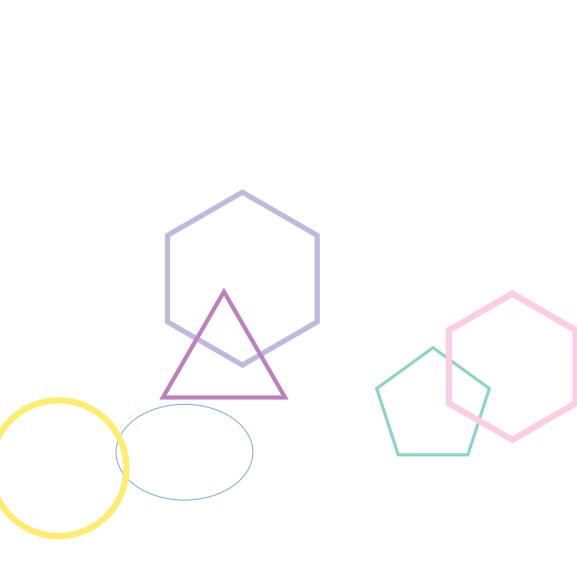[{"shape": "pentagon", "thickness": 1.5, "radius": 0.51, "center": [0.75, 0.295]}, {"shape": "hexagon", "thickness": 2.5, "radius": 0.75, "center": [0.42, 0.517]}, {"shape": "oval", "thickness": 0.5, "radius": 0.59, "center": [0.319, 0.216]}, {"shape": "hexagon", "thickness": 3, "radius": 0.63, "center": [0.887, 0.364]}, {"shape": "triangle", "thickness": 2, "radius": 0.61, "center": [0.388, 0.372]}, {"shape": "circle", "thickness": 3, "radius": 0.59, "center": [0.101, 0.188]}]